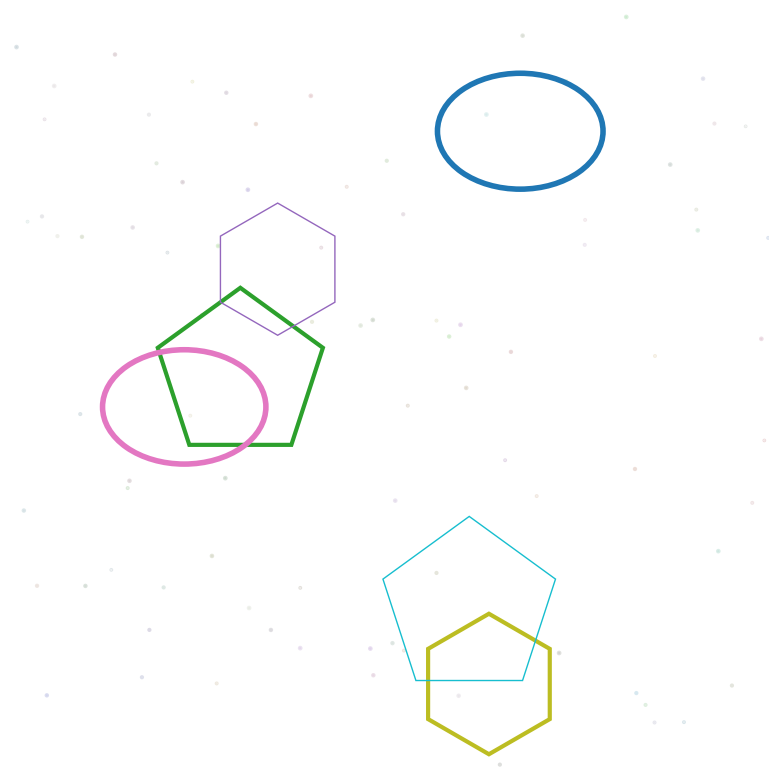[{"shape": "oval", "thickness": 2, "radius": 0.54, "center": [0.676, 0.83]}, {"shape": "pentagon", "thickness": 1.5, "radius": 0.56, "center": [0.312, 0.513]}, {"shape": "hexagon", "thickness": 0.5, "radius": 0.43, "center": [0.361, 0.65]}, {"shape": "oval", "thickness": 2, "radius": 0.53, "center": [0.239, 0.472]}, {"shape": "hexagon", "thickness": 1.5, "radius": 0.46, "center": [0.635, 0.112]}, {"shape": "pentagon", "thickness": 0.5, "radius": 0.59, "center": [0.609, 0.212]}]